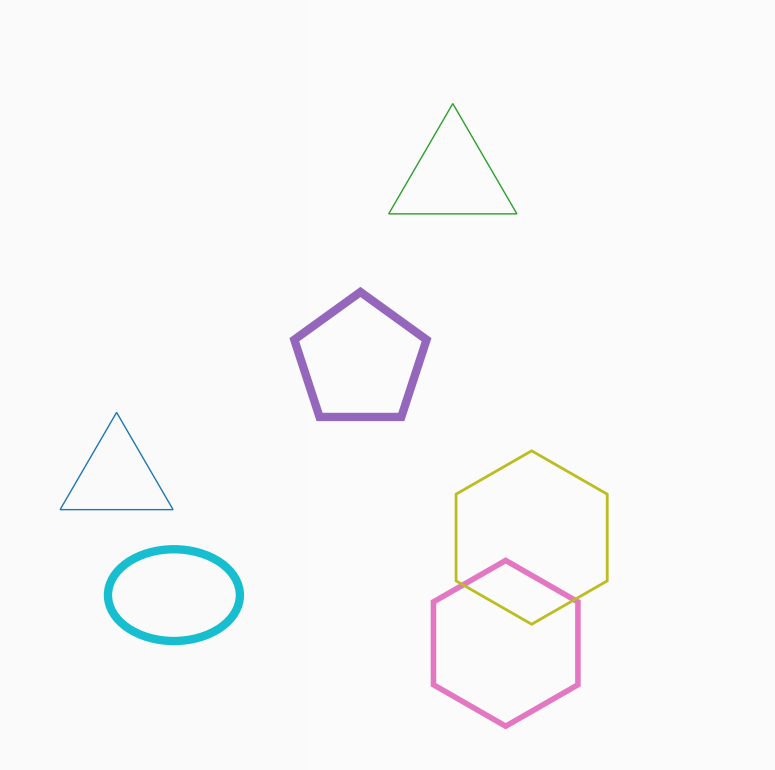[{"shape": "triangle", "thickness": 0.5, "radius": 0.42, "center": [0.15, 0.38]}, {"shape": "triangle", "thickness": 0.5, "radius": 0.48, "center": [0.584, 0.77]}, {"shape": "pentagon", "thickness": 3, "radius": 0.45, "center": [0.465, 0.531]}, {"shape": "hexagon", "thickness": 2, "radius": 0.54, "center": [0.653, 0.165]}, {"shape": "hexagon", "thickness": 1, "radius": 0.56, "center": [0.686, 0.302]}, {"shape": "oval", "thickness": 3, "radius": 0.43, "center": [0.224, 0.227]}]